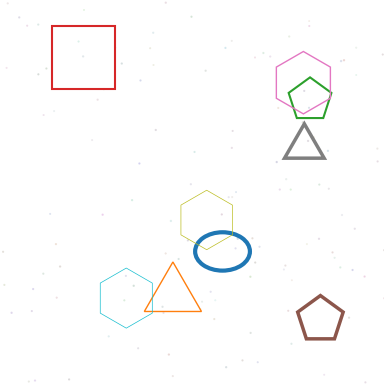[{"shape": "oval", "thickness": 3, "radius": 0.36, "center": [0.578, 0.347]}, {"shape": "triangle", "thickness": 1, "radius": 0.43, "center": [0.449, 0.234]}, {"shape": "pentagon", "thickness": 1.5, "radius": 0.29, "center": [0.805, 0.741]}, {"shape": "square", "thickness": 1.5, "radius": 0.41, "center": [0.218, 0.85]}, {"shape": "pentagon", "thickness": 2.5, "radius": 0.31, "center": [0.832, 0.17]}, {"shape": "hexagon", "thickness": 1, "radius": 0.41, "center": [0.788, 0.785]}, {"shape": "triangle", "thickness": 2.5, "radius": 0.3, "center": [0.79, 0.619]}, {"shape": "hexagon", "thickness": 0.5, "radius": 0.39, "center": [0.537, 0.429]}, {"shape": "hexagon", "thickness": 0.5, "radius": 0.39, "center": [0.328, 0.226]}]